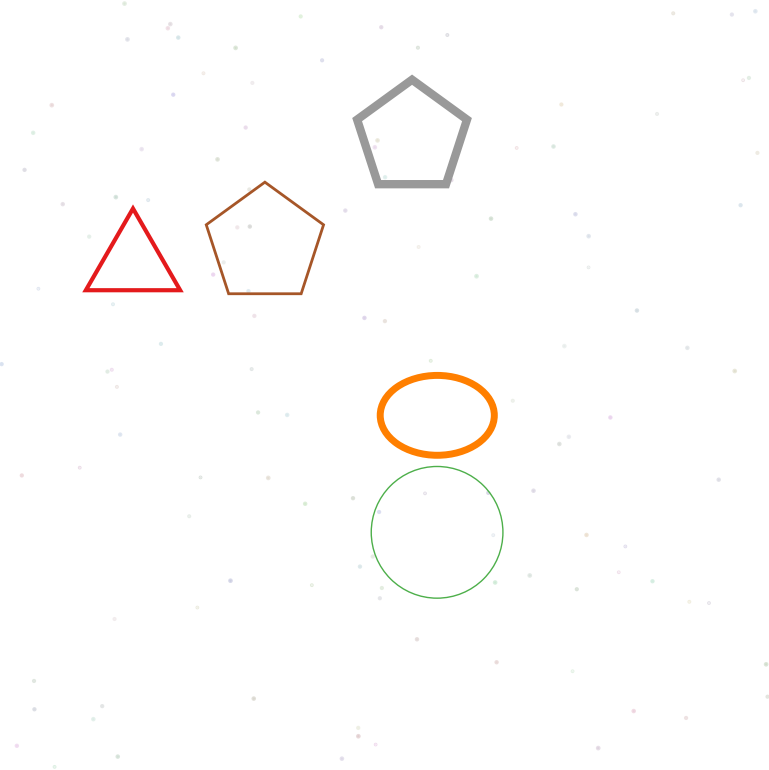[{"shape": "triangle", "thickness": 1.5, "radius": 0.35, "center": [0.173, 0.658]}, {"shape": "circle", "thickness": 0.5, "radius": 0.43, "center": [0.568, 0.309]}, {"shape": "oval", "thickness": 2.5, "radius": 0.37, "center": [0.568, 0.461]}, {"shape": "pentagon", "thickness": 1, "radius": 0.4, "center": [0.344, 0.683]}, {"shape": "pentagon", "thickness": 3, "radius": 0.38, "center": [0.535, 0.821]}]